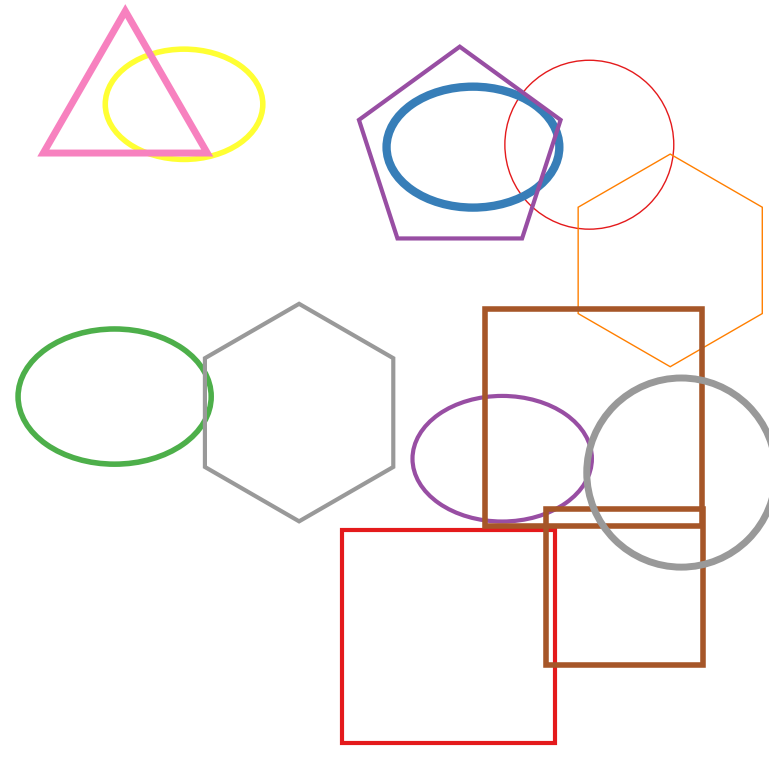[{"shape": "circle", "thickness": 0.5, "radius": 0.55, "center": [0.765, 0.812]}, {"shape": "square", "thickness": 1.5, "radius": 0.69, "center": [0.582, 0.173]}, {"shape": "oval", "thickness": 3, "radius": 0.56, "center": [0.614, 0.809]}, {"shape": "oval", "thickness": 2, "radius": 0.63, "center": [0.149, 0.485]}, {"shape": "pentagon", "thickness": 1.5, "radius": 0.69, "center": [0.597, 0.802]}, {"shape": "oval", "thickness": 1.5, "radius": 0.58, "center": [0.652, 0.404]}, {"shape": "hexagon", "thickness": 0.5, "radius": 0.69, "center": [0.87, 0.662]}, {"shape": "oval", "thickness": 2, "radius": 0.51, "center": [0.239, 0.865]}, {"shape": "square", "thickness": 2, "radius": 0.51, "center": [0.811, 0.238]}, {"shape": "square", "thickness": 2, "radius": 0.7, "center": [0.771, 0.458]}, {"shape": "triangle", "thickness": 2.5, "radius": 0.61, "center": [0.163, 0.863]}, {"shape": "circle", "thickness": 2.5, "radius": 0.61, "center": [0.885, 0.386]}, {"shape": "hexagon", "thickness": 1.5, "radius": 0.71, "center": [0.388, 0.464]}]